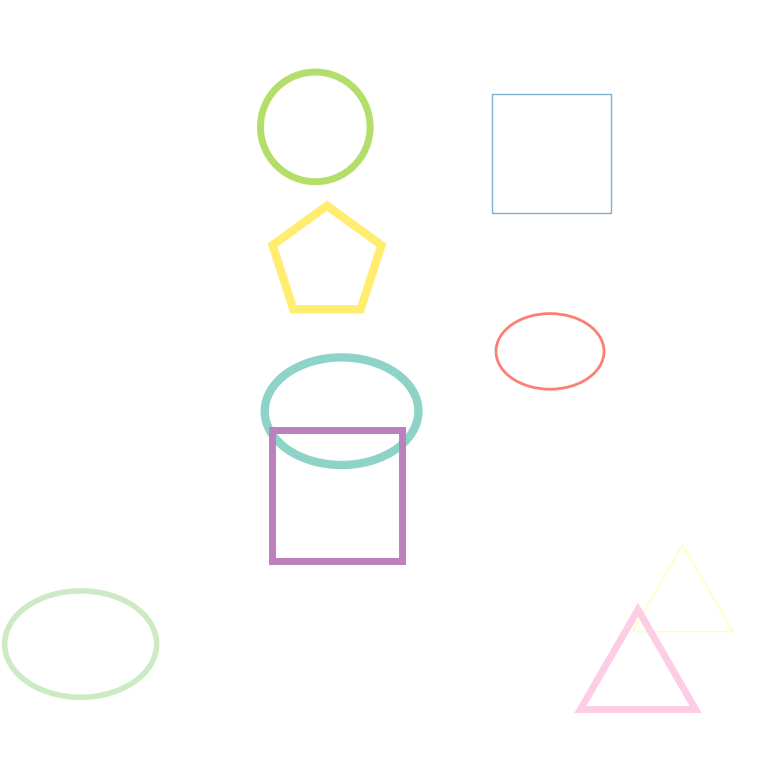[{"shape": "oval", "thickness": 3, "radius": 0.5, "center": [0.444, 0.466]}, {"shape": "triangle", "thickness": 0.5, "radius": 0.38, "center": [0.886, 0.217]}, {"shape": "oval", "thickness": 1, "radius": 0.35, "center": [0.714, 0.544]}, {"shape": "square", "thickness": 0.5, "radius": 0.39, "center": [0.716, 0.801]}, {"shape": "circle", "thickness": 2.5, "radius": 0.36, "center": [0.409, 0.835]}, {"shape": "triangle", "thickness": 2.5, "radius": 0.43, "center": [0.829, 0.122]}, {"shape": "square", "thickness": 2.5, "radius": 0.42, "center": [0.438, 0.356]}, {"shape": "oval", "thickness": 2, "radius": 0.49, "center": [0.105, 0.164]}, {"shape": "pentagon", "thickness": 3, "radius": 0.37, "center": [0.425, 0.659]}]